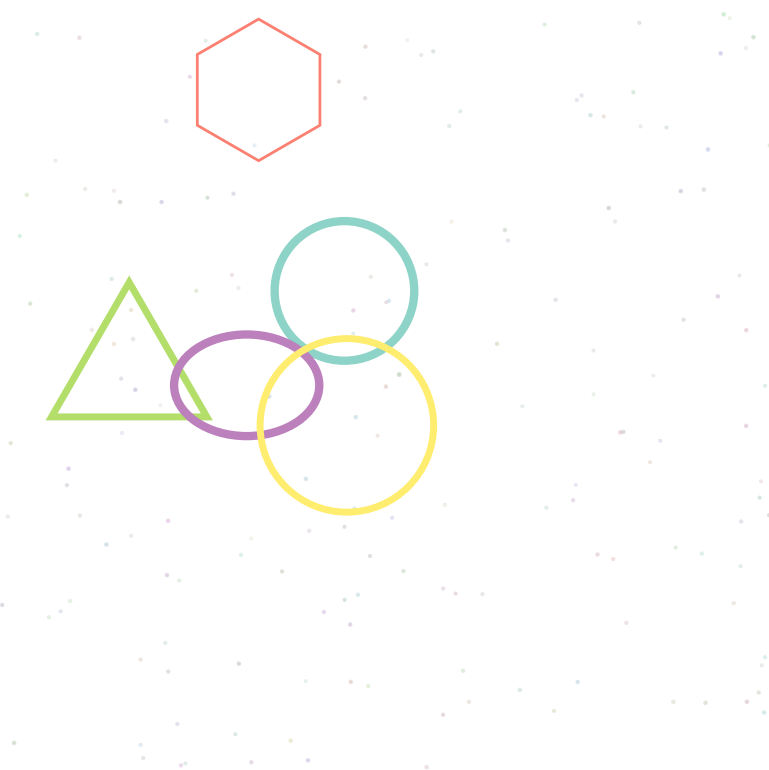[{"shape": "circle", "thickness": 3, "radius": 0.45, "center": [0.447, 0.622]}, {"shape": "hexagon", "thickness": 1, "radius": 0.46, "center": [0.336, 0.883]}, {"shape": "triangle", "thickness": 2.5, "radius": 0.58, "center": [0.168, 0.517]}, {"shape": "oval", "thickness": 3, "radius": 0.47, "center": [0.32, 0.5]}, {"shape": "circle", "thickness": 2.5, "radius": 0.56, "center": [0.45, 0.448]}]